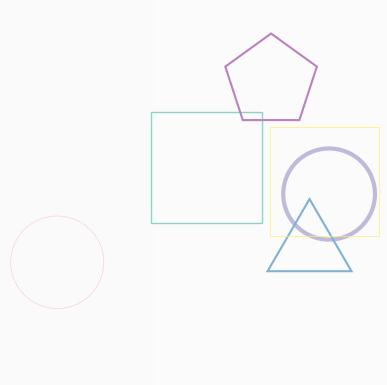[{"shape": "square", "thickness": 1, "radius": 0.72, "center": [0.533, 0.565]}, {"shape": "circle", "thickness": 3, "radius": 0.59, "center": [0.849, 0.496]}, {"shape": "triangle", "thickness": 1.5, "radius": 0.62, "center": [0.799, 0.358]}, {"shape": "circle", "thickness": 0.5, "radius": 0.6, "center": [0.148, 0.319]}, {"shape": "pentagon", "thickness": 1.5, "radius": 0.62, "center": [0.7, 0.789]}, {"shape": "square", "thickness": 0.5, "radius": 0.71, "center": [0.837, 0.529]}]